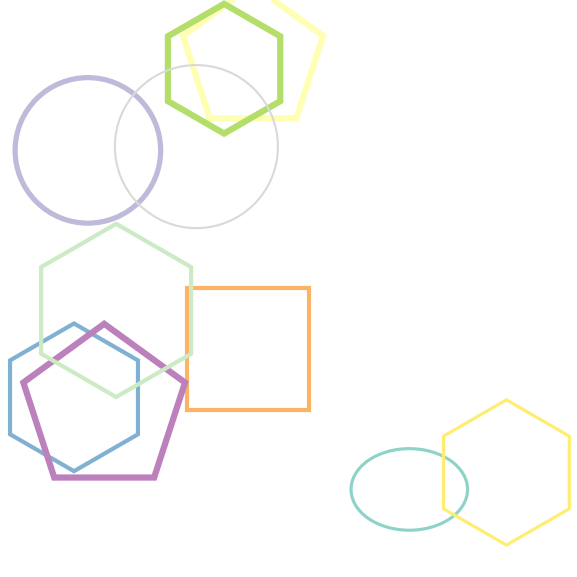[{"shape": "oval", "thickness": 1.5, "radius": 0.5, "center": [0.709, 0.152]}, {"shape": "pentagon", "thickness": 3, "radius": 0.64, "center": [0.438, 0.898]}, {"shape": "circle", "thickness": 2.5, "radius": 0.63, "center": [0.152, 0.739]}, {"shape": "hexagon", "thickness": 2, "radius": 0.64, "center": [0.128, 0.311]}, {"shape": "square", "thickness": 2, "radius": 0.53, "center": [0.429, 0.395]}, {"shape": "hexagon", "thickness": 3, "radius": 0.56, "center": [0.388, 0.88]}, {"shape": "circle", "thickness": 1, "radius": 0.71, "center": [0.34, 0.745]}, {"shape": "pentagon", "thickness": 3, "radius": 0.74, "center": [0.18, 0.291]}, {"shape": "hexagon", "thickness": 2, "radius": 0.75, "center": [0.201, 0.462]}, {"shape": "hexagon", "thickness": 1.5, "radius": 0.63, "center": [0.877, 0.181]}]